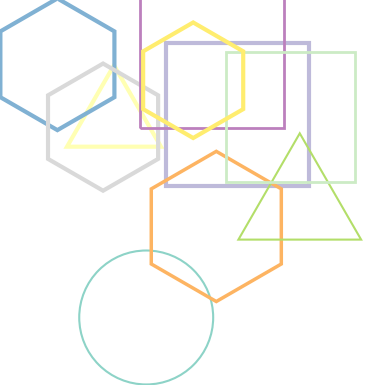[{"shape": "circle", "thickness": 1.5, "radius": 0.87, "center": [0.38, 0.175]}, {"shape": "triangle", "thickness": 3, "radius": 0.7, "center": [0.296, 0.689]}, {"shape": "square", "thickness": 3, "radius": 0.93, "center": [0.617, 0.704]}, {"shape": "hexagon", "thickness": 3, "radius": 0.85, "center": [0.149, 0.833]}, {"shape": "hexagon", "thickness": 2.5, "radius": 0.98, "center": [0.562, 0.412]}, {"shape": "triangle", "thickness": 1.5, "radius": 0.92, "center": [0.779, 0.47]}, {"shape": "hexagon", "thickness": 3, "radius": 0.83, "center": [0.268, 0.67]}, {"shape": "square", "thickness": 2, "radius": 0.93, "center": [0.551, 0.855]}, {"shape": "square", "thickness": 2, "radius": 0.84, "center": [0.756, 0.696]}, {"shape": "hexagon", "thickness": 3, "radius": 0.75, "center": [0.502, 0.792]}]